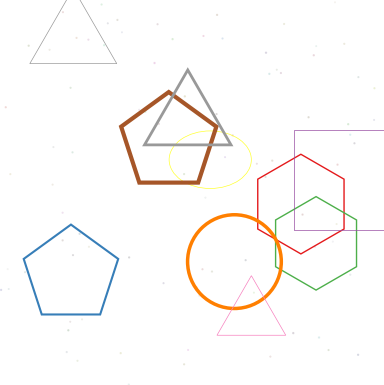[{"shape": "hexagon", "thickness": 1, "radius": 0.65, "center": [0.782, 0.47]}, {"shape": "pentagon", "thickness": 1.5, "radius": 0.65, "center": [0.184, 0.288]}, {"shape": "hexagon", "thickness": 1, "radius": 0.61, "center": [0.821, 0.368]}, {"shape": "square", "thickness": 0.5, "radius": 0.65, "center": [0.893, 0.532]}, {"shape": "circle", "thickness": 2.5, "radius": 0.61, "center": [0.609, 0.32]}, {"shape": "oval", "thickness": 0.5, "radius": 0.53, "center": [0.546, 0.585]}, {"shape": "pentagon", "thickness": 3, "radius": 0.65, "center": [0.438, 0.631]}, {"shape": "triangle", "thickness": 0.5, "radius": 0.52, "center": [0.653, 0.181]}, {"shape": "triangle", "thickness": 2, "radius": 0.65, "center": [0.488, 0.689]}, {"shape": "triangle", "thickness": 0.5, "radius": 0.65, "center": [0.19, 0.9]}]